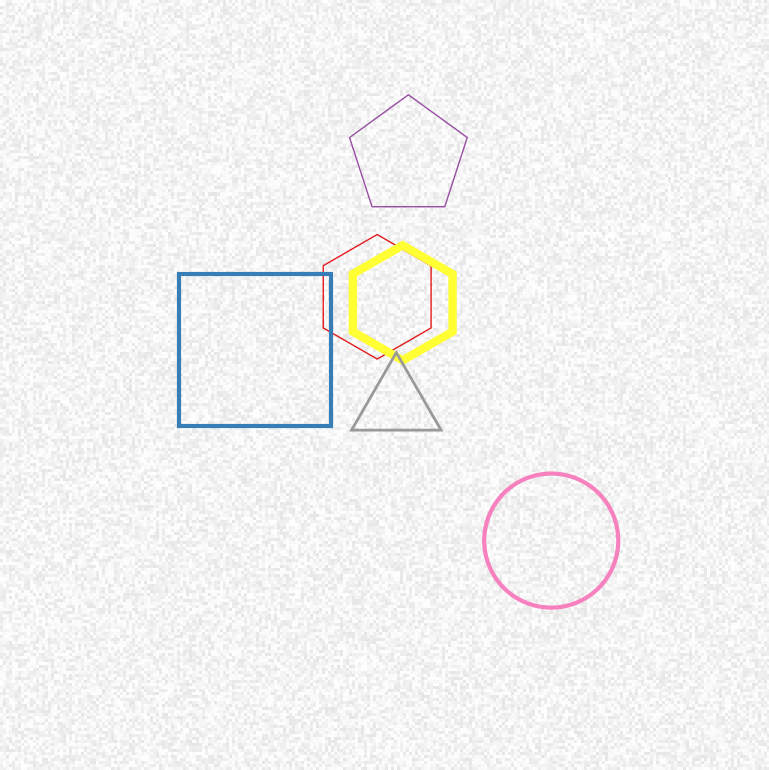[{"shape": "hexagon", "thickness": 0.5, "radius": 0.4, "center": [0.49, 0.615]}, {"shape": "square", "thickness": 1.5, "radius": 0.49, "center": [0.332, 0.545]}, {"shape": "pentagon", "thickness": 0.5, "radius": 0.4, "center": [0.53, 0.797]}, {"shape": "hexagon", "thickness": 3, "radius": 0.37, "center": [0.523, 0.607]}, {"shape": "circle", "thickness": 1.5, "radius": 0.44, "center": [0.716, 0.298]}, {"shape": "triangle", "thickness": 1, "radius": 0.34, "center": [0.515, 0.475]}]